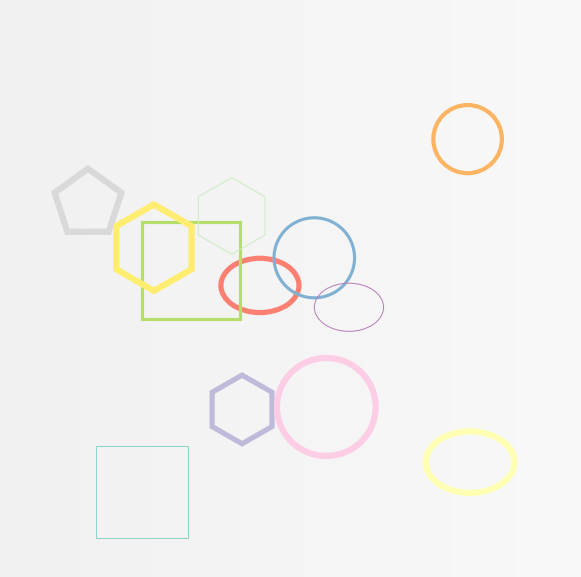[{"shape": "square", "thickness": 0.5, "radius": 0.4, "center": [0.244, 0.147]}, {"shape": "oval", "thickness": 3, "radius": 0.38, "center": [0.809, 0.199]}, {"shape": "hexagon", "thickness": 2.5, "radius": 0.3, "center": [0.416, 0.29]}, {"shape": "oval", "thickness": 2.5, "radius": 0.34, "center": [0.447, 0.505]}, {"shape": "circle", "thickness": 1.5, "radius": 0.35, "center": [0.541, 0.553]}, {"shape": "circle", "thickness": 2, "radius": 0.29, "center": [0.805, 0.758]}, {"shape": "square", "thickness": 1.5, "radius": 0.42, "center": [0.329, 0.53]}, {"shape": "circle", "thickness": 3, "radius": 0.42, "center": [0.561, 0.294]}, {"shape": "pentagon", "thickness": 3, "radius": 0.3, "center": [0.151, 0.647]}, {"shape": "oval", "thickness": 0.5, "radius": 0.3, "center": [0.6, 0.467]}, {"shape": "hexagon", "thickness": 0.5, "radius": 0.33, "center": [0.399, 0.625]}, {"shape": "hexagon", "thickness": 3, "radius": 0.37, "center": [0.265, 0.57]}]